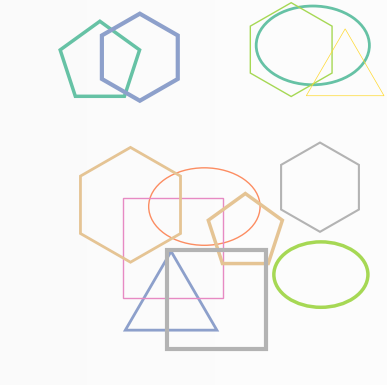[{"shape": "oval", "thickness": 2, "radius": 0.73, "center": [0.807, 0.882]}, {"shape": "pentagon", "thickness": 2.5, "radius": 0.54, "center": [0.258, 0.837]}, {"shape": "oval", "thickness": 1, "radius": 0.72, "center": [0.527, 0.463]}, {"shape": "triangle", "thickness": 2, "radius": 0.68, "center": [0.442, 0.211]}, {"shape": "hexagon", "thickness": 3, "radius": 0.57, "center": [0.361, 0.851]}, {"shape": "square", "thickness": 1, "radius": 0.65, "center": [0.447, 0.356]}, {"shape": "hexagon", "thickness": 1, "radius": 0.61, "center": [0.751, 0.871]}, {"shape": "oval", "thickness": 2.5, "radius": 0.61, "center": [0.828, 0.287]}, {"shape": "triangle", "thickness": 0.5, "radius": 0.58, "center": [0.891, 0.809]}, {"shape": "pentagon", "thickness": 2.5, "radius": 0.5, "center": [0.633, 0.397]}, {"shape": "hexagon", "thickness": 2, "radius": 0.75, "center": [0.337, 0.468]}, {"shape": "hexagon", "thickness": 1.5, "radius": 0.58, "center": [0.826, 0.514]}, {"shape": "square", "thickness": 3, "radius": 0.64, "center": [0.558, 0.223]}]